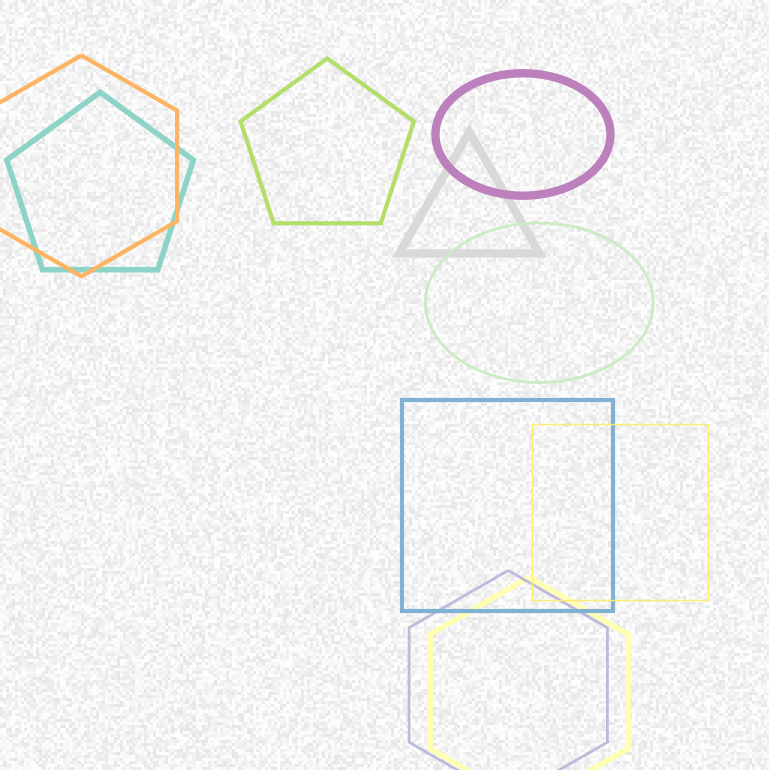[{"shape": "pentagon", "thickness": 2, "radius": 0.64, "center": [0.13, 0.753]}, {"shape": "hexagon", "thickness": 2, "radius": 0.74, "center": [0.687, 0.102]}, {"shape": "hexagon", "thickness": 1, "radius": 0.74, "center": [0.66, 0.11]}, {"shape": "square", "thickness": 1.5, "radius": 0.69, "center": [0.659, 0.343]}, {"shape": "hexagon", "thickness": 1.5, "radius": 0.72, "center": [0.106, 0.785]}, {"shape": "pentagon", "thickness": 1.5, "radius": 0.59, "center": [0.425, 0.806]}, {"shape": "triangle", "thickness": 3, "radius": 0.53, "center": [0.61, 0.723]}, {"shape": "oval", "thickness": 3, "radius": 0.57, "center": [0.679, 0.825]}, {"shape": "oval", "thickness": 1, "radius": 0.74, "center": [0.7, 0.607]}, {"shape": "square", "thickness": 0.5, "radius": 0.57, "center": [0.806, 0.335]}]